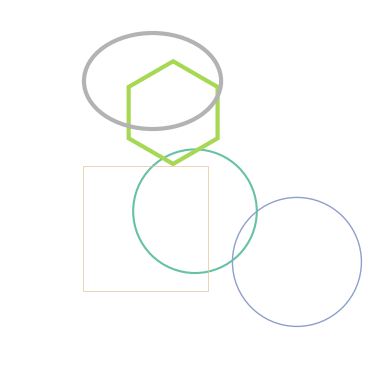[{"shape": "circle", "thickness": 1.5, "radius": 0.8, "center": [0.506, 0.451]}, {"shape": "circle", "thickness": 1, "radius": 0.84, "center": [0.771, 0.32]}, {"shape": "hexagon", "thickness": 3, "radius": 0.67, "center": [0.45, 0.708]}, {"shape": "square", "thickness": 0.5, "radius": 0.81, "center": [0.378, 0.407]}, {"shape": "oval", "thickness": 3, "radius": 0.89, "center": [0.396, 0.79]}]